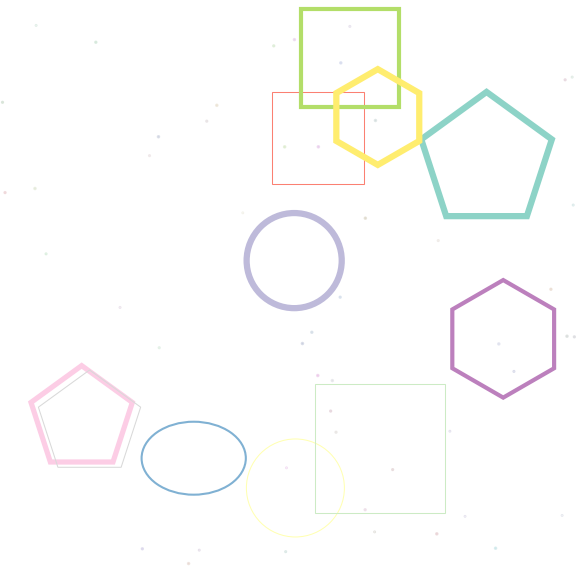[{"shape": "pentagon", "thickness": 3, "radius": 0.59, "center": [0.842, 0.721]}, {"shape": "circle", "thickness": 0.5, "radius": 0.42, "center": [0.512, 0.154]}, {"shape": "circle", "thickness": 3, "radius": 0.41, "center": [0.509, 0.548]}, {"shape": "square", "thickness": 0.5, "radius": 0.4, "center": [0.55, 0.76]}, {"shape": "oval", "thickness": 1, "radius": 0.45, "center": [0.335, 0.206]}, {"shape": "square", "thickness": 2, "radius": 0.42, "center": [0.606, 0.898]}, {"shape": "pentagon", "thickness": 2.5, "radius": 0.46, "center": [0.141, 0.274]}, {"shape": "pentagon", "thickness": 0.5, "radius": 0.47, "center": [0.155, 0.265]}, {"shape": "hexagon", "thickness": 2, "radius": 0.51, "center": [0.871, 0.412]}, {"shape": "square", "thickness": 0.5, "radius": 0.56, "center": [0.658, 0.222]}, {"shape": "hexagon", "thickness": 3, "radius": 0.41, "center": [0.654, 0.796]}]